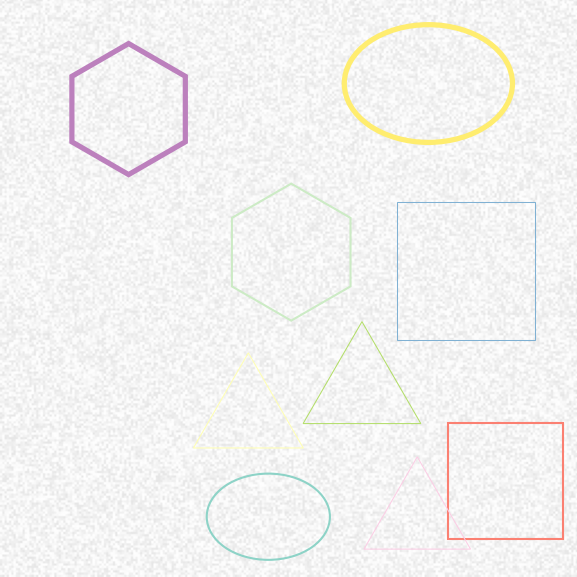[{"shape": "oval", "thickness": 1, "radius": 0.53, "center": [0.465, 0.104]}, {"shape": "triangle", "thickness": 0.5, "radius": 0.55, "center": [0.43, 0.278]}, {"shape": "square", "thickness": 1, "radius": 0.5, "center": [0.875, 0.166]}, {"shape": "square", "thickness": 0.5, "radius": 0.6, "center": [0.807, 0.53]}, {"shape": "triangle", "thickness": 0.5, "radius": 0.59, "center": [0.627, 0.325]}, {"shape": "triangle", "thickness": 0.5, "radius": 0.53, "center": [0.723, 0.102]}, {"shape": "hexagon", "thickness": 2.5, "radius": 0.57, "center": [0.223, 0.81]}, {"shape": "hexagon", "thickness": 1, "radius": 0.59, "center": [0.504, 0.563]}, {"shape": "oval", "thickness": 2.5, "radius": 0.73, "center": [0.742, 0.854]}]